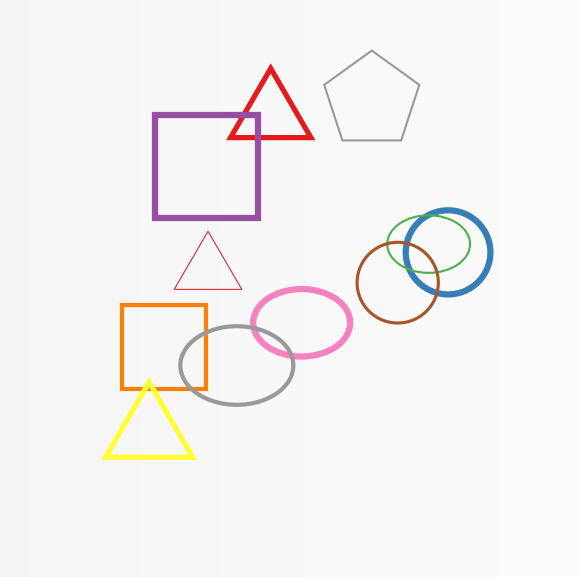[{"shape": "triangle", "thickness": 0.5, "radius": 0.34, "center": [0.358, 0.532]}, {"shape": "triangle", "thickness": 2.5, "radius": 0.4, "center": [0.466, 0.801]}, {"shape": "circle", "thickness": 3, "radius": 0.36, "center": [0.771, 0.562]}, {"shape": "oval", "thickness": 1, "radius": 0.36, "center": [0.737, 0.577]}, {"shape": "square", "thickness": 3, "radius": 0.45, "center": [0.355, 0.71]}, {"shape": "square", "thickness": 2, "radius": 0.36, "center": [0.282, 0.399]}, {"shape": "triangle", "thickness": 2.5, "radius": 0.43, "center": [0.257, 0.251]}, {"shape": "circle", "thickness": 1.5, "radius": 0.35, "center": [0.684, 0.51]}, {"shape": "oval", "thickness": 3, "radius": 0.42, "center": [0.519, 0.44]}, {"shape": "oval", "thickness": 2, "radius": 0.49, "center": [0.407, 0.366]}, {"shape": "pentagon", "thickness": 1, "radius": 0.43, "center": [0.64, 0.826]}]